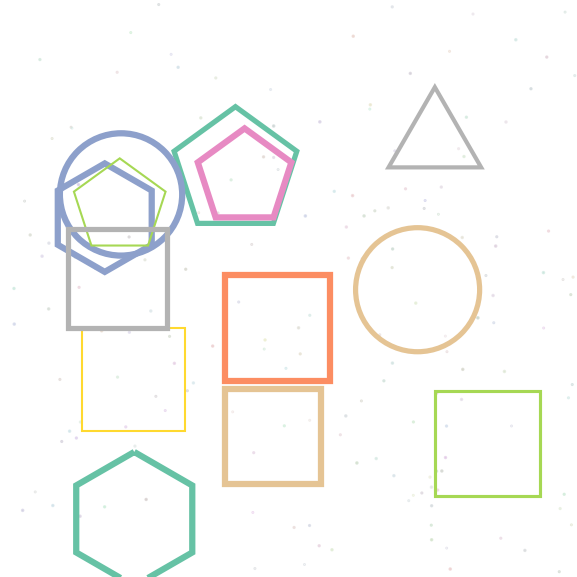[{"shape": "hexagon", "thickness": 3, "radius": 0.58, "center": [0.232, 0.101]}, {"shape": "pentagon", "thickness": 2.5, "radius": 0.56, "center": [0.408, 0.703]}, {"shape": "square", "thickness": 3, "radius": 0.46, "center": [0.481, 0.431]}, {"shape": "hexagon", "thickness": 3, "radius": 0.47, "center": [0.181, 0.622]}, {"shape": "circle", "thickness": 3, "radius": 0.53, "center": [0.21, 0.662]}, {"shape": "pentagon", "thickness": 3, "radius": 0.43, "center": [0.424, 0.692]}, {"shape": "pentagon", "thickness": 1, "radius": 0.42, "center": [0.207, 0.641]}, {"shape": "square", "thickness": 1.5, "radius": 0.45, "center": [0.844, 0.231]}, {"shape": "square", "thickness": 1, "radius": 0.45, "center": [0.231, 0.342]}, {"shape": "square", "thickness": 3, "radius": 0.41, "center": [0.473, 0.243]}, {"shape": "circle", "thickness": 2.5, "radius": 0.54, "center": [0.723, 0.497]}, {"shape": "square", "thickness": 2.5, "radius": 0.43, "center": [0.203, 0.517]}, {"shape": "triangle", "thickness": 2, "radius": 0.46, "center": [0.753, 0.756]}]